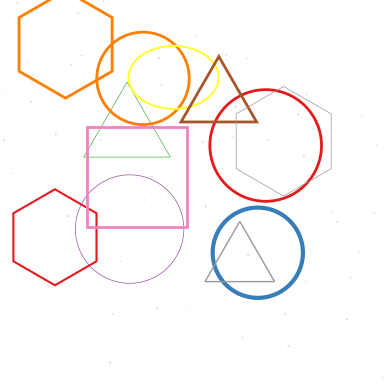[{"shape": "hexagon", "thickness": 1.5, "radius": 0.62, "center": [0.143, 0.384]}, {"shape": "circle", "thickness": 2, "radius": 0.73, "center": [0.69, 0.622]}, {"shape": "circle", "thickness": 3, "radius": 0.59, "center": [0.67, 0.344]}, {"shape": "triangle", "thickness": 0.5, "radius": 0.65, "center": [0.33, 0.657]}, {"shape": "circle", "thickness": 0.5, "radius": 0.7, "center": [0.337, 0.405]}, {"shape": "hexagon", "thickness": 2, "radius": 0.7, "center": [0.17, 0.885]}, {"shape": "circle", "thickness": 2, "radius": 0.6, "center": [0.372, 0.796]}, {"shape": "oval", "thickness": 1.5, "radius": 0.58, "center": [0.451, 0.799]}, {"shape": "triangle", "thickness": 2, "radius": 0.57, "center": [0.568, 0.74]}, {"shape": "square", "thickness": 2, "radius": 0.65, "center": [0.355, 0.541]}, {"shape": "triangle", "thickness": 1, "radius": 0.52, "center": [0.623, 0.321]}, {"shape": "hexagon", "thickness": 0.5, "radius": 0.71, "center": [0.737, 0.633]}]